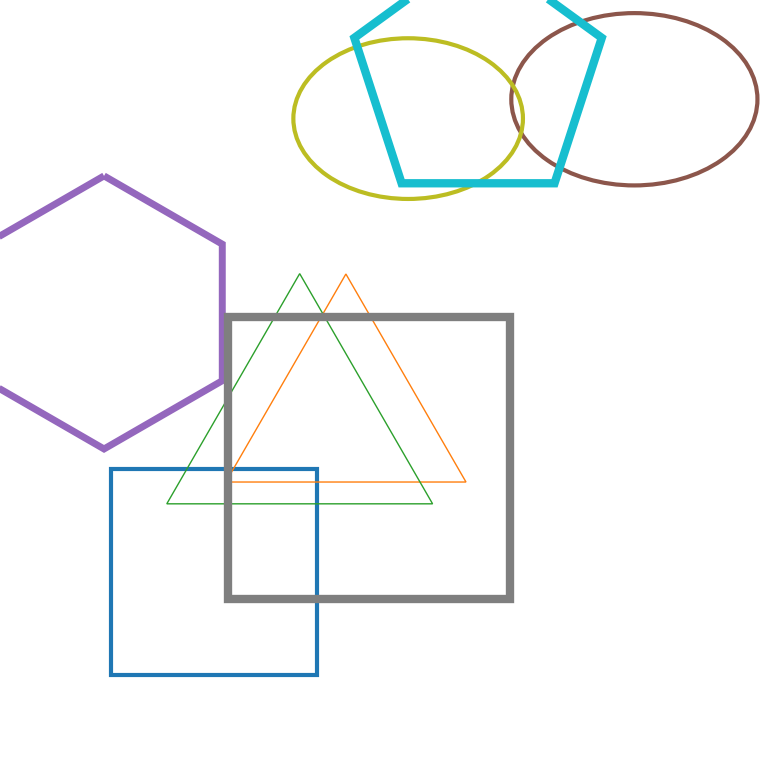[{"shape": "square", "thickness": 1.5, "radius": 0.67, "center": [0.278, 0.257]}, {"shape": "triangle", "thickness": 0.5, "radius": 0.9, "center": [0.449, 0.464]}, {"shape": "triangle", "thickness": 0.5, "radius": 1.0, "center": [0.389, 0.445]}, {"shape": "hexagon", "thickness": 2.5, "radius": 0.89, "center": [0.135, 0.594]}, {"shape": "oval", "thickness": 1.5, "radius": 0.8, "center": [0.824, 0.871]}, {"shape": "square", "thickness": 3, "radius": 0.91, "center": [0.479, 0.405]}, {"shape": "oval", "thickness": 1.5, "radius": 0.75, "center": [0.53, 0.846]}, {"shape": "pentagon", "thickness": 3, "radius": 0.84, "center": [0.621, 0.899]}]